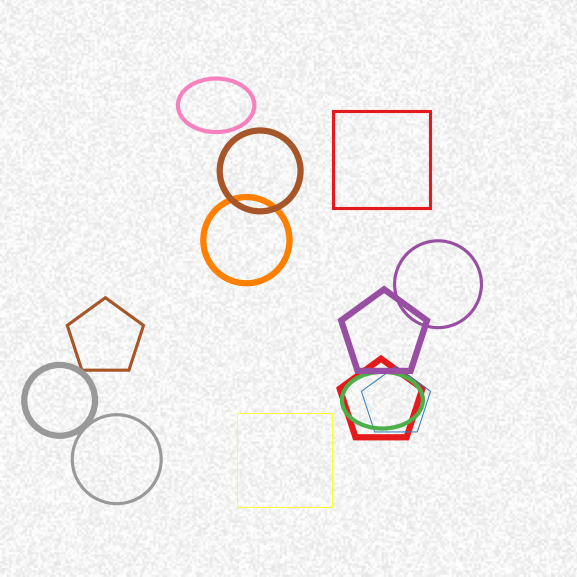[{"shape": "square", "thickness": 1.5, "radius": 0.42, "center": [0.66, 0.723]}, {"shape": "pentagon", "thickness": 3, "radius": 0.38, "center": [0.66, 0.303]}, {"shape": "pentagon", "thickness": 0.5, "radius": 0.31, "center": [0.686, 0.302]}, {"shape": "oval", "thickness": 2, "radius": 0.35, "center": [0.662, 0.306]}, {"shape": "pentagon", "thickness": 3, "radius": 0.39, "center": [0.665, 0.42]}, {"shape": "circle", "thickness": 1.5, "radius": 0.38, "center": [0.758, 0.507]}, {"shape": "circle", "thickness": 3, "radius": 0.37, "center": [0.427, 0.583]}, {"shape": "square", "thickness": 0.5, "radius": 0.41, "center": [0.493, 0.203]}, {"shape": "circle", "thickness": 3, "radius": 0.35, "center": [0.45, 0.703]}, {"shape": "pentagon", "thickness": 1.5, "radius": 0.35, "center": [0.183, 0.414]}, {"shape": "oval", "thickness": 2, "radius": 0.33, "center": [0.374, 0.817]}, {"shape": "circle", "thickness": 1.5, "radius": 0.39, "center": [0.202, 0.204]}, {"shape": "circle", "thickness": 3, "radius": 0.31, "center": [0.103, 0.306]}]